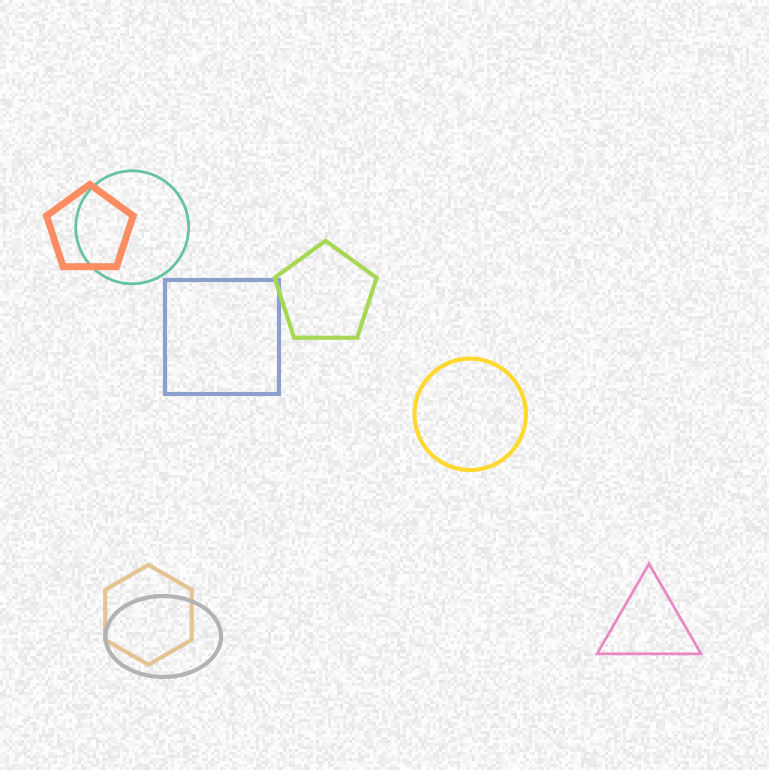[{"shape": "circle", "thickness": 1, "radius": 0.37, "center": [0.172, 0.705]}, {"shape": "pentagon", "thickness": 2.5, "radius": 0.3, "center": [0.117, 0.701]}, {"shape": "square", "thickness": 1.5, "radius": 0.37, "center": [0.288, 0.563]}, {"shape": "triangle", "thickness": 1, "radius": 0.39, "center": [0.843, 0.19]}, {"shape": "pentagon", "thickness": 1.5, "radius": 0.35, "center": [0.423, 0.618]}, {"shape": "circle", "thickness": 1.5, "radius": 0.36, "center": [0.611, 0.462]}, {"shape": "hexagon", "thickness": 1.5, "radius": 0.32, "center": [0.193, 0.202]}, {"shape": "oval", "thickness": 1.5, "radius": 0.38, "center": [0.212, 0.173]}]